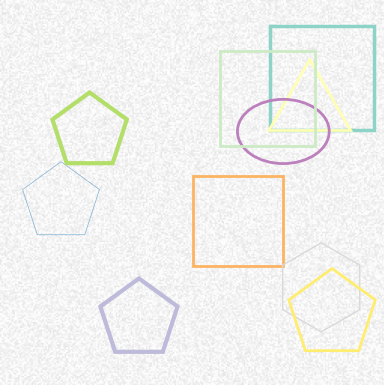[{"shape": "square", "thickness": 2.5, "radius": 0.67, "center": [0.836, 0.797]}, {"shape": "triangle", "thickness": 2, "radius": 0.61, "center": [0.805, 0.722]}, {"shape": "pentagon", "thickness": 3, "radius": 0.53, "center": [0.361, 0.171]}, {"shape": "pentagon", "thickness": 0.5, "radius": 0.52, "center": [0.159, 0.475]}, {"shape": "square", "thickness": 2, "radius": 0.58, "center": [0.618, 0.427]}, {"shape": "pentagon", "thickness": 3, "radius": 0.51, "center": [0.233, 0.658]}, {"shape": "hexagon", "thickness": 1, "radius": 0.58, "center": [0.834, 0.254]}, {"shape": "oval", "thickness": 2, "radius": 0.6, "center": [0.736, 0.659]}, {"shape": "square", "thickness": 2, "radius": 0.61, "center": [0.695, 0.745]}, {"shape": "pentagon", "thickness": 2, "radius": 0.59, "center": [0.862, 0.185]}]